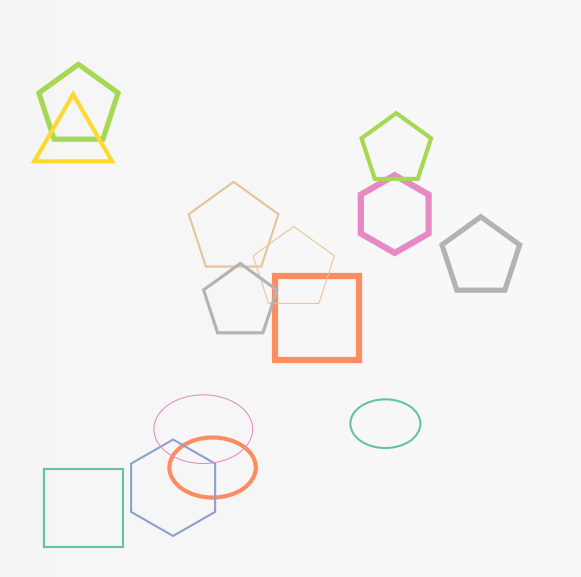[{"shape": "square", "thickness": 1, "radius": 0.34, "center": [0.144, 0.119]}, {"shape": "oval", "thickness": 1, "radius": 0.3, "center": [0.663, 0.265]}, {"shape": "square", "thickness": 3, "radius": 0.36, "center": [0.545, 0.448]}, {"shape": "oval", "thickness": 2, "radius": 0.37, "center": [0.366, 0.19]}, {"shape": "hexagon", "thickness": 1, "radius": 0.42, "center": [0.298, 0.155]}, {"shape": "hexagon", "thickness": 3, "radius": 0.34, "center": [0.679, 0.628]}, {"shape": "oval", "thickness": 0.5, "radius": 0.42, "center": [0.35, 0.256]}, {"shape": "pentagon", "thickness": 2, "radius": 0.31, "center": [0.682, 0.74]}, {"shape": "pentagon", "thickness": 2.5, "radius": 0.36, "center": [0.135, 0.816]}, {"shape": "triangle", "thickness": 2, "radius": 0.39, "center": [0.126, 0.758]}, {"shape": "pentagon", "thickness": 1, "radius": 0.41, "center": [0.402, 0.603]}, {"shape": "pentagon", "thickness": 0.5, "radius": 0.37, "center": [0.505, 0.533]}, {"shape": "pentagon", "thickness": 2.5, "radius": 0.35, "center": [0.827, 0.553]}, {"shape": "pentagon", "thickness": 1.5, "radius": 0.33, "center": [0.413, 0.477]}]